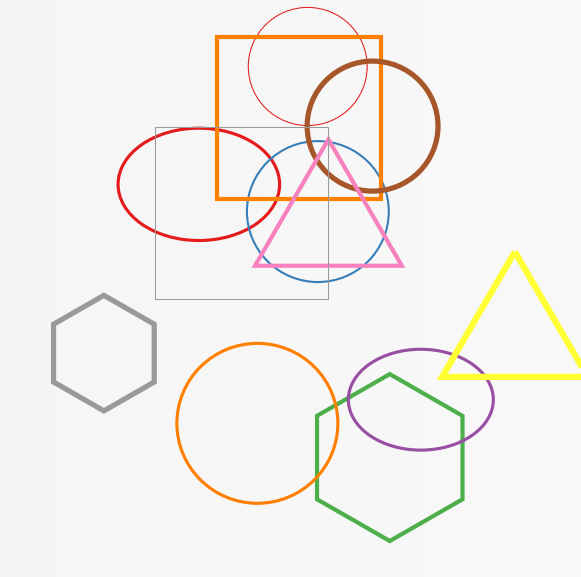[{"shape": "oval", "thickness": 1.5, "radius": 0.69, "center": [0.342, 0.68]}, {"shape": "circle", "thickness": 0.5, "radius": 0.51, "center": [0.529, 0.884]}, {"shape": "circle", "thickness": 1, "radius": 0.61, "center": [0.547, 0.633]}, {"shape": "hexagon", "thickness": 2, "radius": 0.72, "center": [0.671, 0.207]}, {"shape": "oval", "thickness": 1.5, "radius": 0.62, "center": [0.724, 0.307]}, {"shape": "circle", "thickness": 1.5, "radius": 0.69, "center": [0.443, 0.266]}, {"shape": "square", "thickness": 2, "radius": 0.71, "center": [0.515, 0.795]}, {"shape": "triangle", "thickness": 3, "radius": 0.72, "center": [0.886, 0.419]}, {"shape": "circle", "thickness": 2.5, "radius": 0.56, "center": [0.641, 0.781]}, {"shape": "triangle", "thickness": 2, "radius": 0.73, "center": [0.565, 0.612]}, {"shape": "hexagon", "thickness": 2.5, "radius": 0.5, "center": [0.179, 0.388]}, {"shape": "square", "thickness": 0.5, "radius": 0.74, "center": [0.415, 0.631]}]